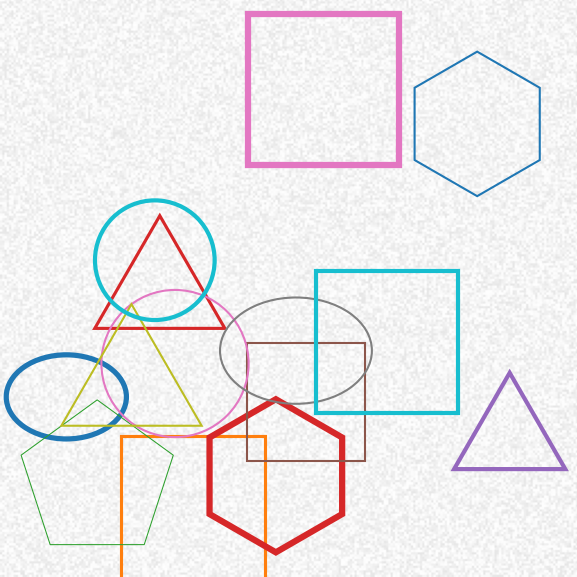[{"shape": "hexagon", "thickness": 1, "radius": 0.63, "center": [0.826, 0.785]}, {"shape": "oval", "thickness": 2.5, "radius": 0.52, "center": [0.115, 0.312]}, {"shape": "square", "thickness": 1.5, "radius": 0.62, "center": [0.334, 0.12]}, {"shape": "pentagon", "thickness": 0.5, "radius": 0.69, "center": [0.168, 0.168]}, {"shape": "triangle", "thickness": 1.5, "radius": 0.65, "center": [0.277, 0.496]}, {"shape": "hexagon", "thickness": 3, "radius": 0.66, "center": [0.478, 0.175]}, {"shape": "triangle", "thickness": 2, "radius": 0.56, "center": [0.883, 0.242]}, {"shape": "square", "thickness": 1, "radius": 0.51, "center": [0.53, 0.303]}, {"shape": "circle", "thickness": 1, "radius": 0.64, "center": [0.303, 0.37]}, {"shape": "square", "thickness": 3, "radius": 0.65, "center": [0.56, 0.844]}, {"shape": "oval", "thickness": 1, "radius": 0.66, "center": [0.512, 0.392]}, {"shape": "triangle", "thickness": 1, "radius": 0.7, "center": [0.228, 0.332]}, {"shape": "square", "thickness": 2, "radius": 0.62, "center": [0.67, 0.407]}, {"shape": "circle", "thickness": 2, "radius": 0.52, "center": [0.268, 0.549]}]